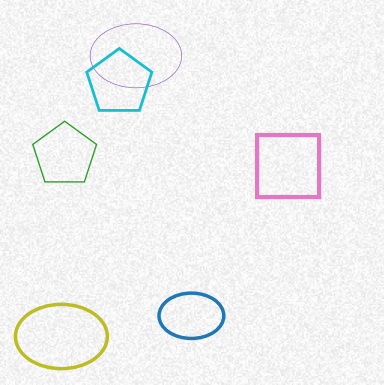[{"shape": "oval", "thickness": 2.5, "radius": 0.42, "center": [0.497, 0.18]}, {"shape": "pentagon", "thickness": 1, "radius": 0.44, "center": [0.168, 0.598]}, {"shape": "oval", "thickness": 0.5, "radius": 0.59, "center": [0.353, 0.855]}, {"shape": "square", "thickness": 3, "radius": 0.4, "center": [0.748, 0.568]}, {"shape": "oval", "thickness": 2.5, "radius": 0.6, "center": [0.159, 0.126]}, {"shape": "pentagon", "thickness": 2, "radius": 0.44, "center": [0.31, 0.785]}]